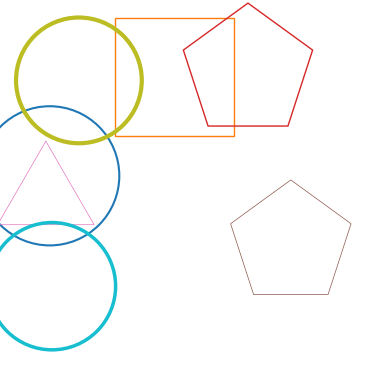[{"shape": "circle", "thickness": 1.5, "radius": 0.9, "center": [0.129, 0.543]}, {"shape": "square", "thickness": 1, "radius": 0.77, "center": [0.453, 0.8]}, {"shape": "pentagon", "thickness": 1, "radius": 0.88, "center": [0.644, 0.815]}, {"shape": "pentagon", "thickness": 0.5, "radius": 0.82, "center": [0.755, 0.368]}, {"shape": "triangle", "thickness": 0.5, "radius": 0.72, "center": [0.119, 0.489]}, {"shape": "circle", "thickness": 3, "radius": 0.82, "center": [0.205, 0.791]}, {"shape": "circle", "thickness": 2.5, "radius": 0.83, "center": [0.135, 0.257]}]